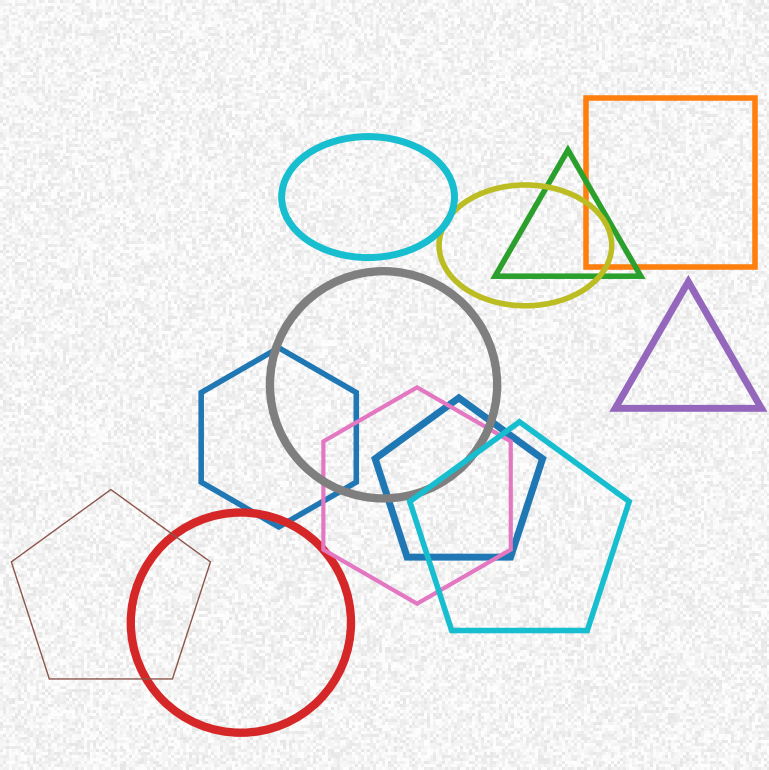[{"shape": "hexagon", "thickness": 2, "radius": 0.58, "center": [0.362, 0.432]}, {"shape": "pentagon", "thickness": 2.5, "radius": 0.57, "center": [0.596, 0.369]}, {"shape": "square", "thickness": 2, "radius": 0.55, "center": [0.87, 0.763]}, {"shape": "triangle", "thickness": 2, "radius": 0.55, "center": [0.738, 0.696]}, {"shape": "circle", "thickness": 3, "radius": 0.71, "center": [0.313, 0.191]}, {"shape": "triangle", "thickness": 2.5, "radius": 0.55, "center": [0.894, 0.525]}, {"shape": "pentagon", "thickness": 0.5, "radius": 0.68, "center": [0.144, 0.228]}, {"shape": "hexagon", "thickness": 1.5, "radius": 0.7, "center": [0.542, 0.356]}, {"shape": "circle", "thickness": 3, "radius": 0.74, "center": [0.498, 0.5]}, {"shape": "oval", "thickness": 2, "radius": 0.56, "center": [0.682, 0.681]}, {"shape": "oval", "thickness": 2.5, "radius": 0.56, "center": [0.478, 0.744]}, {"shape": "pentagon", "thickness": 2, "radius": 0.75, "center": [0.675, 0.302]}]